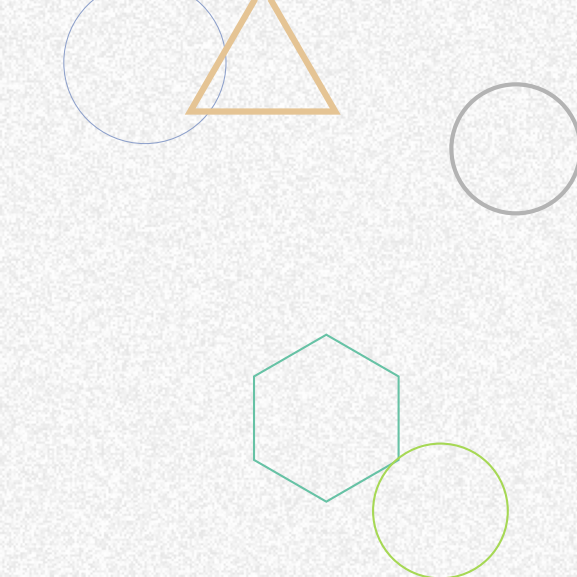[{"shape": "hexagon", "thickness": 1, "radius": 0.72, "center": [0.565, 0.275]}, {"shape": "circle", "thickness": 0.5, "radius": 0.7, "center": [0.251, 0.891]}, {"shape": "circle", "thickness": 1, "radius": 0.58, "center": [0.763, 0.114]}, {"shape": "triangle", "thickness": 3, "radius": 0.73, "center": [0.455, 0.879]}, {"shape": "circle", "thickness": 2, "radius": 0.56, "center": [0.893, 0.741]}]